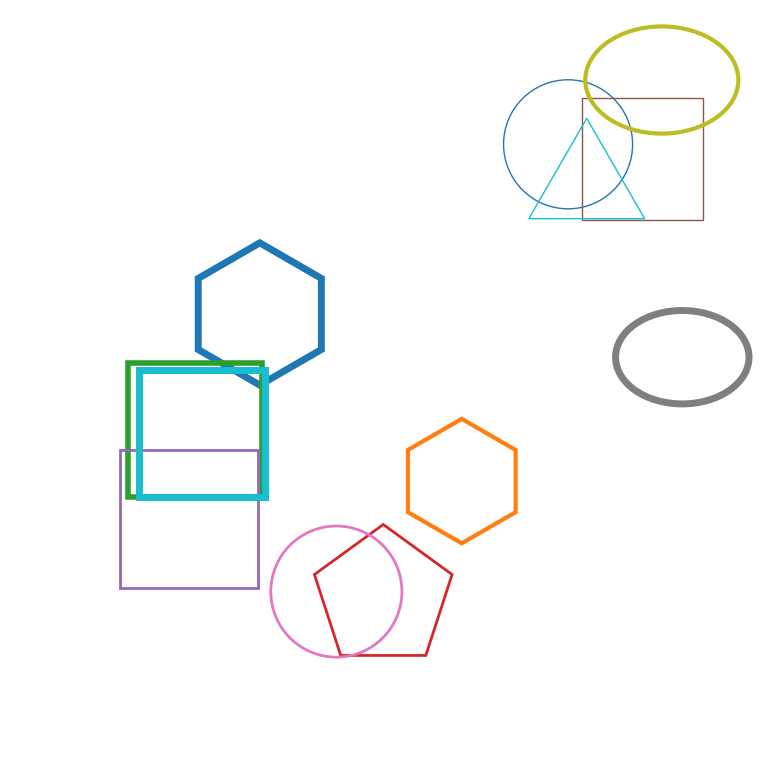[{"shape": "hexagon", "thickness": 2.5, "radius": 0.46, "center": [0.337, 0.592]}, {"shape": "circle", "thickness": 0.5, "radius": 0.42, "center": [0.738, 0.813]}, {"shape": "hexagon", "thickness": 1.5, "radius": 0.4, "center": [0.6, 0.375]}, {"shape": "square", "thickness": 2, "radius": 0.44, "center": [0.254, 0.441]}, {"shape": "pentagon", "thickness": 1, "radius": 0.47, "center": [0.498, 0.225]}, {"shape": "square", "thickness": 1, "radius": 0.45, "center": [0.245, 0.326]}, {"shape": "square", "thickness": 0.5, "radius": 0.39, "center": [0.835, 0.793]}, {"shape": "circle", "thickness": 1, "radius": 0.43, "center": [0.437, 0.232]}, {"shape": "oval", "thickness": 2.5, "radius": 0.43, "center": [0.886, 0.536]}, {"shape": "oval", "thickness": 1.5, "radius": 0.5, "center": [0.86, 0.896]}, {"shape": "triangle", "thickness": 0.5, "radius": 0.43, "center": [0.762, 0.759]}, {"shape": "square", "thickness": 2.5, "radius": 0.41, "center": [0.262, 0.437]}]